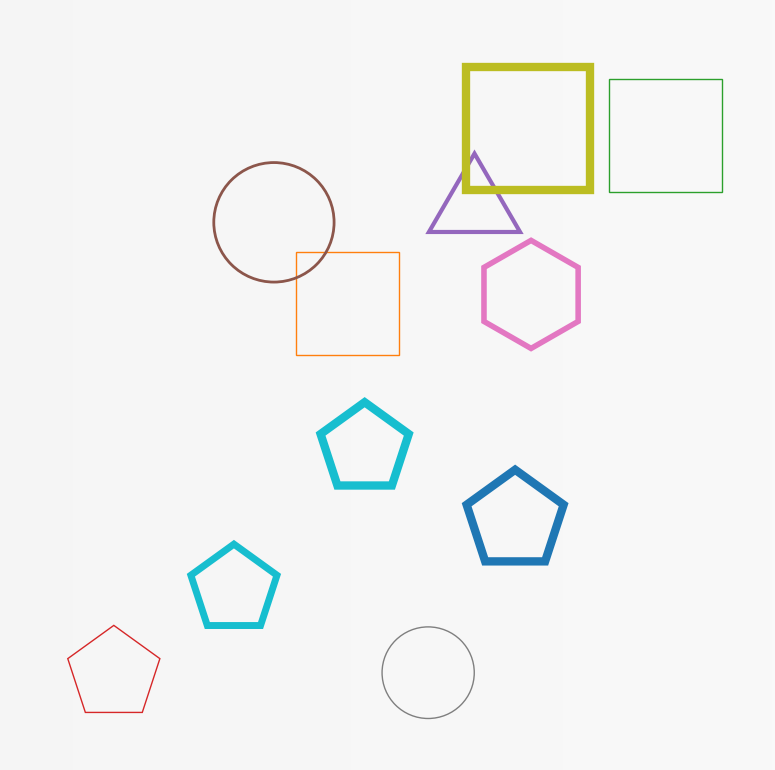[{"shape": "pentagon", "thickness": 3, "radius": 0.33, "center": [0.665, 0.324]}, {"shape": "square", "thickness": 0.5, "radius": 0.33, "center": [0.449, 0.606]}, {"shape": "square", "thickness": 0.5, "radius": 0.37, "center": [0.859, 0.824]}, {"shape": "pentagon", "thickness": 0.5, "radius": 0.31, "center": [0.147, 0.125]}, {"shape": "triangle", "thickness": 1.5, "radius": 0.34, "center": [0.612, 0.733]}, {"shape": "circle", "thickness": 1, "radius": 0.39, "center": [0.353, 0.711]}, {"shape": "hexagon", "thickness": 2, "radius": 0.35, "center": [0.685, 0.618]}, {"shape": "circle", "thickness": 0.5, "radius": 0.3, "center": [0.552, 0.126]}, {"shape": "square", "thickness": 3, "radius": 0.4, "center": [0.681, 0.833]}, {"shape": "pentagon", "thickness": 3, "radius": 0.3, "center": [0.471, 0.418]}, {"shape": "pentagon", "thickness": 2.5, "radius": 0.29, "center": [0.302, 0.235]}]